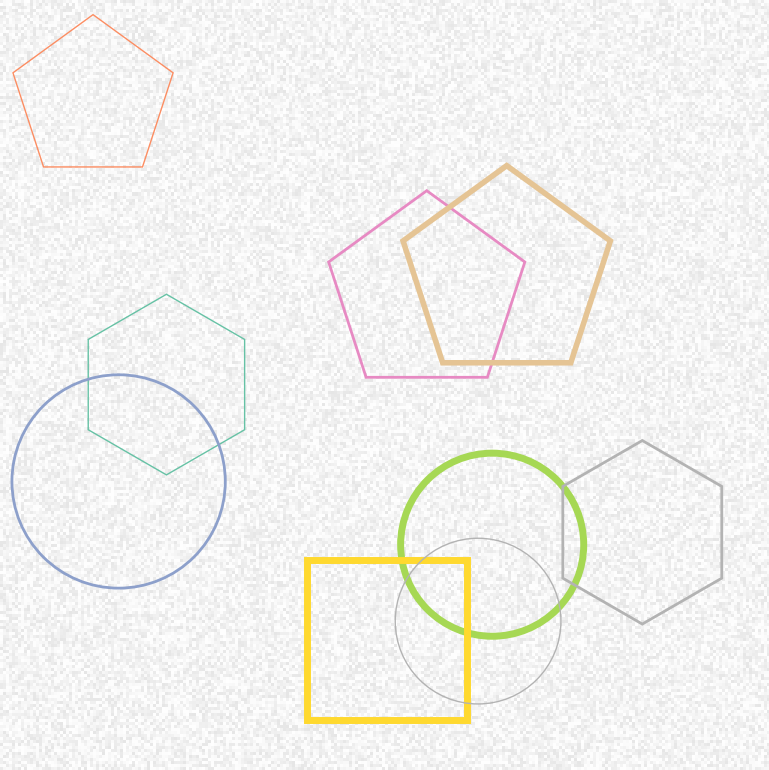[{"shape": "hexagon", "thickness": 0.5, "radius": 0.59, "center": [0.216, 0.501]}, {"shape": "pentagon", "thickness": 0.5, "radius": 0.55, "center": [0.121, 0.872]}, {"shape": "circle", "thickness": 1, "radius": 0.69, "center": [0.154, 0.375]}, {"shape": "pentagon", "thickness": 1, "radius": 0.67, "center": [0.554, 0.618]}, {"shape": "circle", "thickness": 2.5, "radius": 0.59, "center": [0.639, 0.293]}, {"shape": "square", "thickness": 2.5, "radius": 0.52, "center": [0.503, 0.169]}, {"shape": "pentagon", "thickness": 2, "radius": 0.71, "center": [0.658, 0.643]}, {"shape": "hexagon", "thickness": 1, "radius": 0.6, "center": [0.834, 0.309]}, {"shape": "circle", "thickness": 0.5, "radius": 0.54, "center": [0.621, 0.193]}]